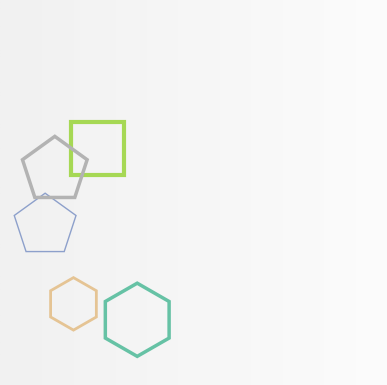[{"shape": "hexagon", "thickness": 2.5, "radius": 0.48, "center": [0.354, 0.169]}, {"shape": "pentagon", "thickness": 1, "radius": 0.42, "center": [0.116, 0.414]}, {"shape": "square", "thickness": 3, "radius": 0.35, "center": [0.252, 0.614]}, {"shape": "hexagon", "thickness": 2, "radius": 0.34, "center": [0.19, 0.211]}, {"shape": "pentagon", "thickness": 2.5, "radius": 0.44, "center": [0.141, 0.558]}]